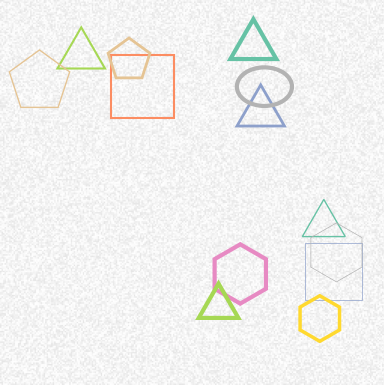[{"shape": "triangle", "thickness": 3, "radius": 0.34, "center": [0.658, 0.881]}, {"shape": "triangle", "thickness": 1, "radius": 0.32, "center": [0.841, 0.418]}, {"shape": "square", "thickness": 1.5, "radius": 0.41, "center": [0.37, 0.776]}, {"shape": "square", "thickness": 0.5, "radius": 0.37, "center": [0.866, 0.296]}, {"shape": "triangle", "thickness": 2, "radius": 0.36, "center": [0.677, 0.708]}, {"shape": "hexagon", "thickness": 3, "radius": 0.38, "center": [0.624, 0.288]}, {"shape": "triangle", "thickness": 3, "radius": 0.3, "center": [0.568, 0.204]}, {"shape": "triangle", "thickness": 1.5, "radius": 0.36, "center": [0.211, 0.858]}, {"shape": "hexagon", "thickness": 2.5, "radius": 0.3, "center": [0.831, 0.173]}, {"shape": "pentagon", "thickness": 2, "radius": 0.29, "center": [0.335, 0.844]}, {"shape": "pentagon", "thickness": 1, "radius": 0.41, "center": [0.103, 0.788]}, {"shape": "hexagon", "thickness": 0.5, "radius": 0.38, "center": [0.874, 0.344]}, {"shape": "oval", "thickness": 3, "radius": 0.36, "center": [0.687, 0.775]}]